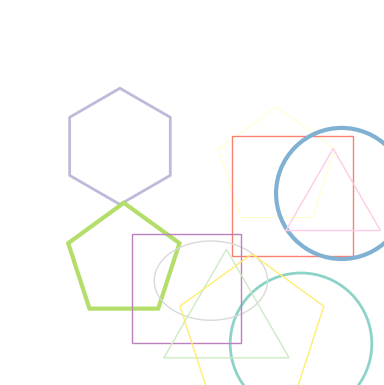[{"shape": "circle", "thickness": 2, "radius": 0.92, "center": [0.782, 0.107]}, {"shape": "pentagon", "thickness": 0.5, "radius": 0.79, "center": [0.719, 0.564]}, {"shape": "hexagon", "thickness": 2, "radius": 0.75, "center": [0.312, 0.62]}, {"shape": "square", "thickness": 1, "radius": 0.78, "center": [0.76, 0.491]}, {"shape": "circle", "thickness": 3, "radius": 0.85, "center": [0.887, 0.498]}, {"shape": "pentagon", "thickness": 3, "radius": 0.76, "center": [0.322, 0.321]}, {"shape": "triangle", "thickness": 1, "radius": 0.71, "center": [0.865, 0.472]}, {"shape": "oval", "thickness": 1, "radius": 0.74, "center": [0.548, 0.271]}, {"shape": "square", "thickness": 1, "radius": 0.71, "center": [0.484, 0.251]}, {"shape": "triangle", "thickness": 1, "radius": 0.94, "center": [0.588, 0.164]}, {"shape": "pentagon", "thickness": 1, "radius": 0.98, "center": [0.654, 0.144]}]